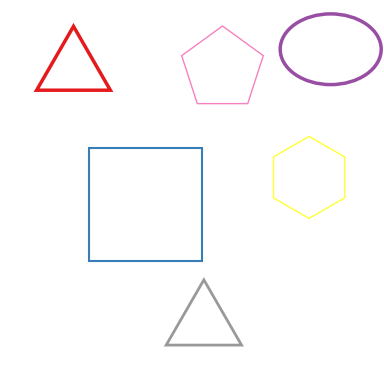[{"shape": "triangle", "thickness": 2.5, "radius": 0.55, "center": [0.191, 0.821]}, {"shape": "square", "thickness": 1.5, "radius": 0.73, "center": [0.379, 0.468]}, {"shape": "oval", "thickness": 2.5, "radius": 0.66, "center": [0.859, 0.872]}, {"shape": "hexagon", "thickness": 1, "radius": 0.53, "center": [0.803, 0.539]}, {"shape": "pentagon", "thickness": 1, "radius": 0.56, "center": [0.578, 0.821]}, {"shape": "triangle", "thickness": 2, "radius": 0.56, "center": [0.53, 0.16]}]